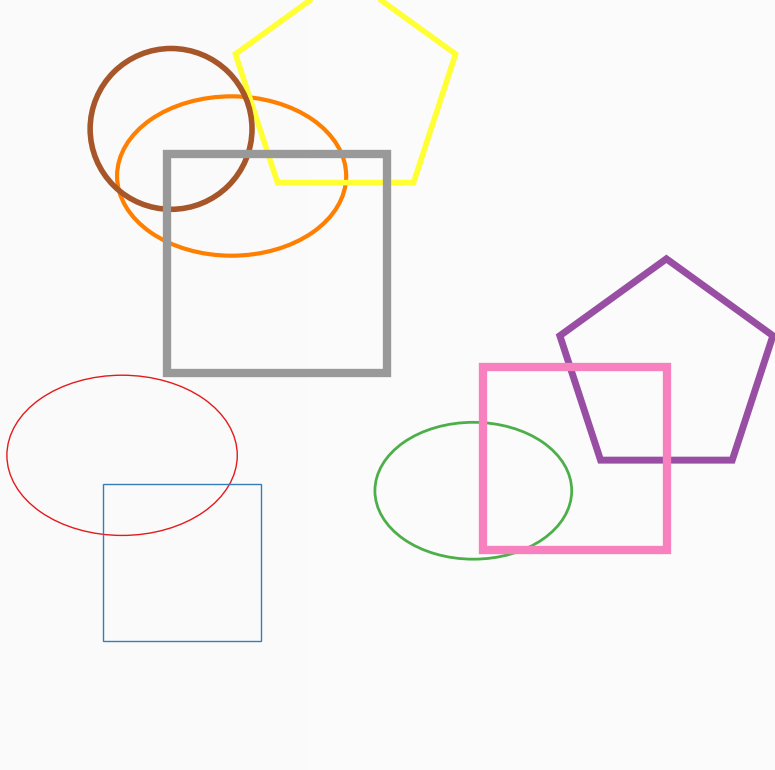[{"shape": "oval", "thickness": 0.5, "radius": 0.74, "center": [0.158, 0.409]}, {"shape": "square", "thickness": 0.5, "radius": 0.51, "center": [0.235, 0.269]}, {"shape": "oval", "thickness": 1, "radius": 0.63, "center": [0.611, 0.363]}, {"shape": "pentagon", "thickness": 2.5, "radius": 0.72, "center": [0.86, 0.519]}, {"shape": "oval", "thickness": 1.5, "radius": 0.74, "center": [0.299, 0.771]}, {"shape": "pentagon", "thickness": 2, "radius": 0.75, "center": [0.446, 0.884]}, {"shape": "circle", "thickness": 2, "radius": 0.52, "center": [0.221, 0.833]}, {"shape": "square", "thickness": 3, "radius": 0.59, "center": [0.742, 0.405]}, {"shape": "square", "thickness": 3, "radius": 0.71, "center": [0.357, 0.657]}]